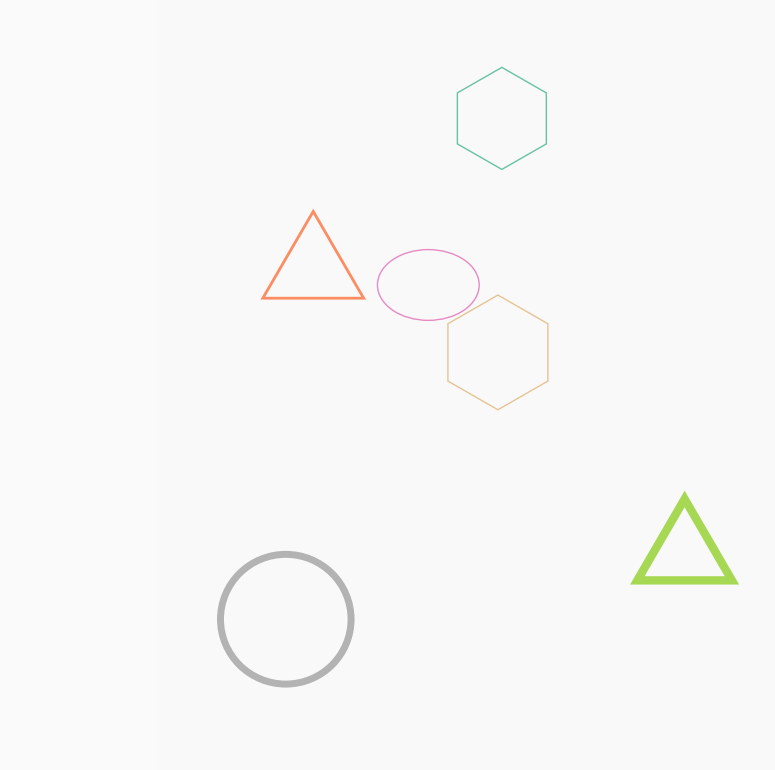[{"shape": "hexagon", "thickness": 0.5, "radius": 0.33, "center": [0.648, 0.846]}, {"shape": "triangle", "thickness": 1, "radius": 0.38, "center": [0.404, 0.65]}, {"shape": "oval", "thickness": 0.5, "radius": 0.33, "center": [0.553, 0.63]}, {"shape": "triangle", "thickness": 3, "radius": 0.35, "center": [0.883, 0.281]}, {"shape": "hexagon", "thickness": 0.5, "radius": 0.37, "center": [0.642, 0.542]}, {"shape": "circle", "thickness": 2.5, "radius": 0.42, "center": [0.369, 0.196]}]